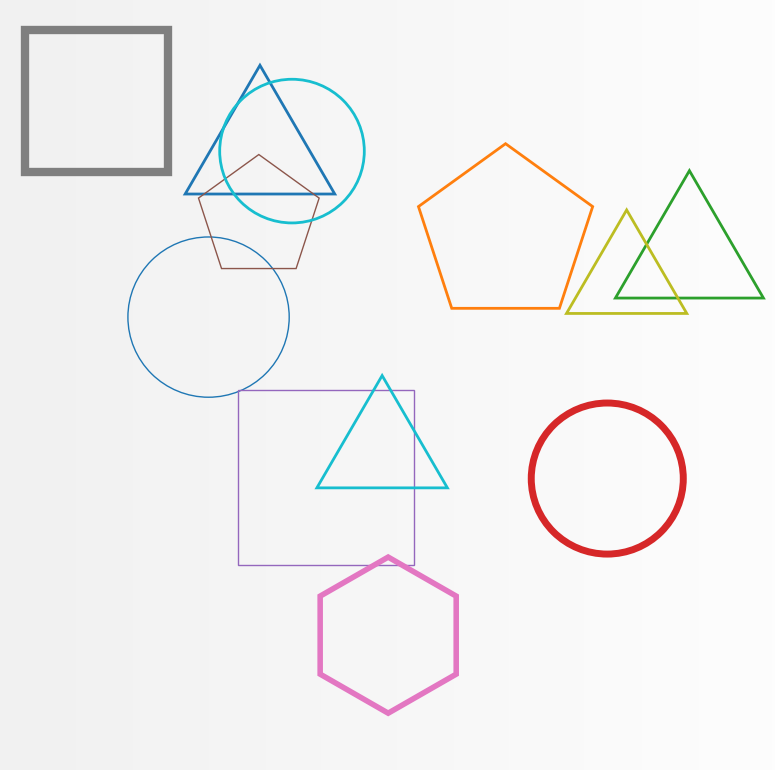[{"shape": "triangle", "thickness": 1, "radius": 0.56, "center": [0.335, 0.804]}, {"shape": "circle", "thickness": 0.5, "radius": 0.52, "center": [0.269, 0.588]}, {"shape": "pentagon", "thickness": 1, "radius": 0.59, "center": [0.652, 0.695]}, {"shape": "triangle", "thickness": 1, "radius": 0.55, "center": [0.89, 0.668]}, {"shape": "circle", "thickness": 2.5, "radius": 0.49, "center": [0.784, 0.379]}, {"shape": "square", "thickness": 0.5, "radius": 0.57, "center": [0.421, 0.38]}, {"shape": "pentagon", "thickness": 0.5, "radius": 0.41, "center": [0.334, 0.717]}, {"shape": "hexagon", "thickness": 2, "radius": 0.51, "center": [0.501, 0.175]}, {"shape": "square", "thickness": 3, "radius": 0.46, "center": [0.124, 0.869]}, {"shape": "triangle", "thickness": 1, "radius": 0.45, "center": [0.809, 0.638]}, {"shape": "triangle", "thickness": 1, "radius": 0.49, "center": [0.493, 0.415]}, {"shape": "circle", "thickness": 1, "radius": 0.47, "center": [0.377, 0.804]}]